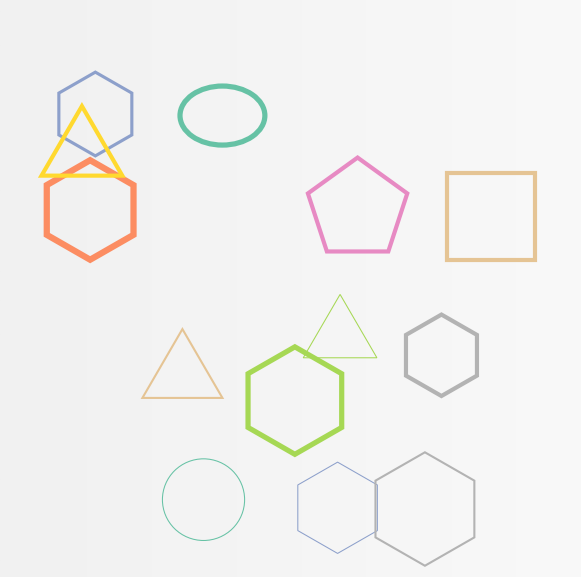[{"shape": "oval", "thickness": 2.5, "radius": 0.37, "center": [0.383, 0.799]}, {"shape": "circle", "thickness": 0.5, "radius": 0.35, "center": [0.35, 0.134]}, {"shape": "hexagon", "thickness": 3, "radius": 0.43, "center": [0.155, 0.636]}, {"shape": "hexagon", "thickness": 0.5, "radius": 0.4, "center": [0.581, 0.12]}, {"shape": "hexagon", "thickness": 1.5, "radius": 0.36, "center": [0.164, 0.802]}, {"shape": "pentagon", "thickness": 2, "radius": 0.45, "center": [0.615, 0.636]}, {"shape": "hexagon", "thickness": 2.5, "radius": 0.47, "center": [0.507, 0.305]}, {"shape": "triangle", "thickness": 0.5, "radius": 0.37, "center": [0.585, 0.416]}, {"shape": "triangle", "thickness": 2, "radius": 0.4, "center": [0.141, 0.735]}, {"shape": "square", "thickness": 2, "radius": 0.38, "center": [0.845, 0.624]}, {"shape": "triangle", "thickness": 1, "radius": 0.4, "center": [0.314, 0.35]}, {"shape": "hexagon", "thickness": 2, "radius": 0.35, "center": [0.76, 0.384]}, {"shape": "hexagon", "thickness": 1, "radius": 0.49, "center": [0.731, 0.118]}]